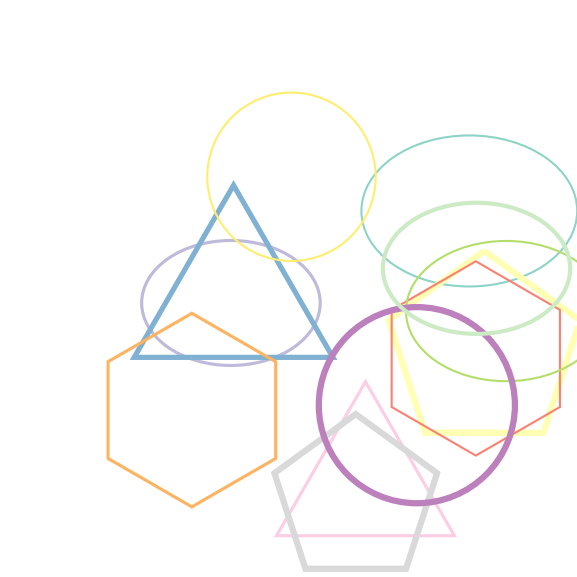[{"shape": "oval", "thickness": 1, "radius": 0.93, "center": [0.813, 0.634]}, {"shape": "pentagon", "thickness": 3, "radius": 0.87, "center": [0.839, 0.391]}, {"shape": "oval", "thickness": 1.5, "radius": 0.77, "center": [0.4, 0.475]}, {"shape": "hexagon", "thickness": 1, "radius": 0.84, "center": [0.824, 0.378]}, {"shape": "triangle", "thickness": 2.5, "radius": 0.99, "center": [0.404, 0.48]}, {"shape": "hexagon", "thickness": 1.5, "radius": 0.84, "center": [0.332, 0.289]}, {"shape": "oval", "thickness": 1, "radius": 0.87, "center": [0.876, 0.46]}, {"shape": "triangle", "thickness": 1.5, "radius": 0.89, "center": [0.633, 0.16]}, {"shape": "pentagon", "thickness": 3, "radius": 0.74, "center": [0.616, 0.134]}, {"shape": "circle", "thickness": 3, "radius": 0.85, "center": [0.722, 0.298]}, {"shape": "oval", "thickness": 2, "radius": 0.81, "center": [0.825, 0.535]}, {"shape": "circle", "thickness": 1, "radius": 0.73, "center": [0.505, 0.693]}]